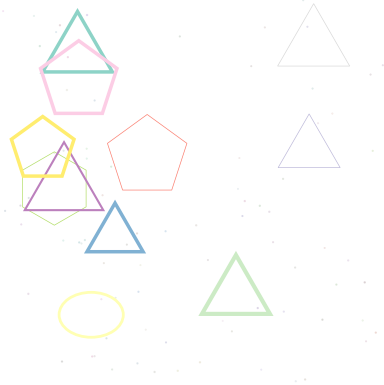[{"shape": "triangle", "thickness": 2.5, "radius": 0.52, "center": [0.201, 0.865]}, {"shape": "oval", "thickness": 2, "radius": 0.42, "center": [0.237, 0.182]}, {"shape": "triangle", "thickness": 0.5, "radius": 0.47, "center": [0.803, 0.611]}, {"shape": "pentagon", "thickness": 0.5, "radius": 0.54, "center": [0.382, 0.594]}, {"shape": "triangle", "thickness": 2.5, "radius": 0.42, "center": [0.299, 0.388]}, {"shape": "hexagon", "thickness": 0.5, "radius": 0.48, "center": [0.141, 0.51]}, {"shape": "pentagon", "thickness": 2.5, "radius": 0.52, "center": [0.205, 0.79]}, {"shape": "triangle", "thickness": 0.5, "radius": 0.54, "center": [0.815, 0.882]}, {"shape": "triangle", "thickness": 1.5, "radius": 0.59, "center": [0.166, 0.513]}, {"shape": "triangle", "thickness": 3, "radius": 0.51, "center": [0.613, 0.236]}, {"shape": "pentagon", "thickness": 2.5, "radius": 0.43, "center": [0.111, 0.612]}]